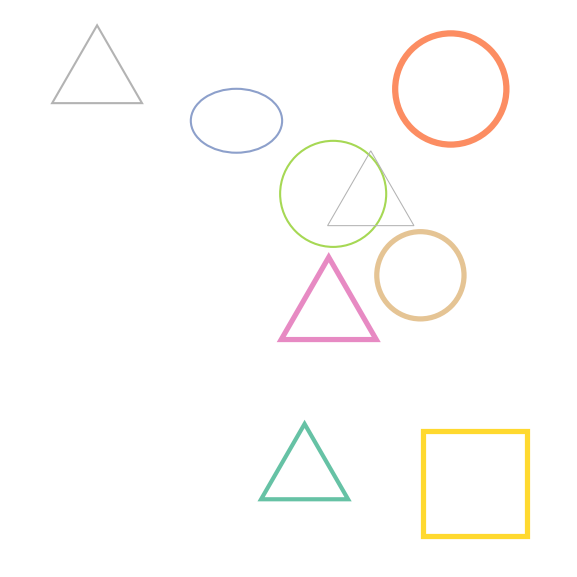[{"shape": "triangle", "thickness": 2, "radius": 0.43, "center": [0.527, 0.178]}, {"shape": "circle", "thickness": 3, "radius": 0.48, "center": [0.781, 0.845]}, {"shape": "oval", "thickness": 1, "radius": 0.4, "center": [0.409, 0.79]}, {"shape": "triangle", "thickness": 2.5, "radius": 0.47, "center": [0.569, 0.459]}, {"shape": "circle", "thickness": 1, "radius": 0.46, "center": [0.577, 0.663]}, {"shape": "square", "thickness": 2.5, "radius": 0.45, "center": [0.822, 0.162]}, {"shape": "circle", "thickness": 2.5, "radius": 0.38, "center": [0.728, 0.522]}, {"shape": "triangle", "thickness": 1, "radius": 0.45, "center": [0.168, 0.865]}, {"shape": "triangle", "thickness": 0.5, "radius": 0.43, "center": [0.642, 0.652]}]